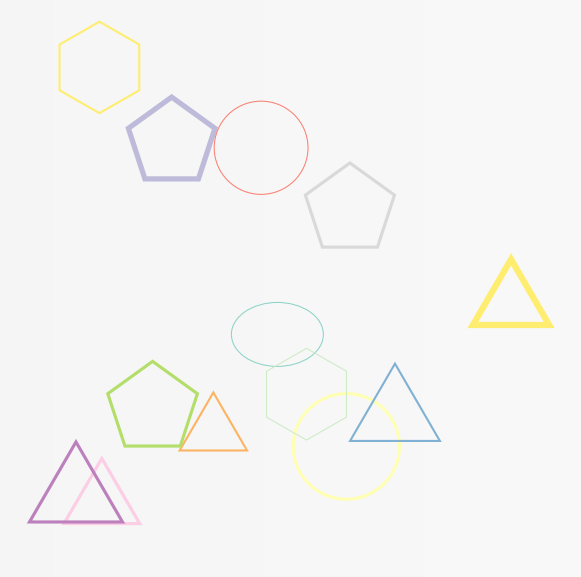[{"shape": "oval", "thickness": 0.5, "radius": 0.4, "center": [0.477, 0.42]}, {"shape": "circle", "thickness": 1.5, "radius": 0.46, "center": [0.596, 0.226]}, {"shape": "pentagon", "thickness": 2.5, "radius": 0.39, "center": [0.295, 0.753]}, {"shape": "circle", "thickness": 0.5, "radius": 0.4, "center": [0.449, 0.743]}, {"shape": "triangle", "thickness": 1, "radius": 0.45, "center": [0.68, 0.28]}, {"shape": "triangle", "thickness": 1, "radius": 0.33, "center": [0.367, 0.253]}, {"shape": "pentagon", "thickness": 1.5, "radius": 0.41, "center": [0.263, 0.292]}, {"shape": "triangle", "thickness": 1.5, "radius": 0.38, "center": [0.175, 0.13]}, {"shape": "pentagon", "thickness": 1.5, "radius": 0.4, "center": [0.602, 0.636]}, {"shape": "triangle", "thickness": 1.5, "radius": 0.46, "center": [0.131, 0.141]}, {"shape": "hexagon", "thickness": 0.5, "radius": 0.4, "center": [0.527, 0.317]}, {"shape": "triangle", "thickness": 3, "radius": 0.38, "center": [0.879, 0.474]}, {"shape": "hexagon", "thickness": 1, "radius": 0.4, "center": [0.171, 0.882]}]